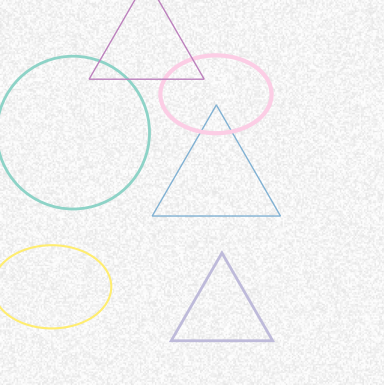[{"shape": "circle", "thickness": 2, "radius": 0.99, "center": [0.19, 0.656]}, {"shape": "triangle", "thickness": 2, "radius": 0.76, "center": [0.576, 0.191]}, {"shape": "triangle", "thickness": 1, "radius": 0.96, "center": [0.562, 0.535]}, {"shape": "oval", "thickness": 3, "radius": 0.72, "center": [0.561, 0.755]}, {"shape": "triangle", "thickness": 1, "radius": 0.86, "center": [0.381, 0.881]}, {"shape": "oval", "thickness": 1.5, "radius": 0.77, "center": [0.135, 0.255]}]